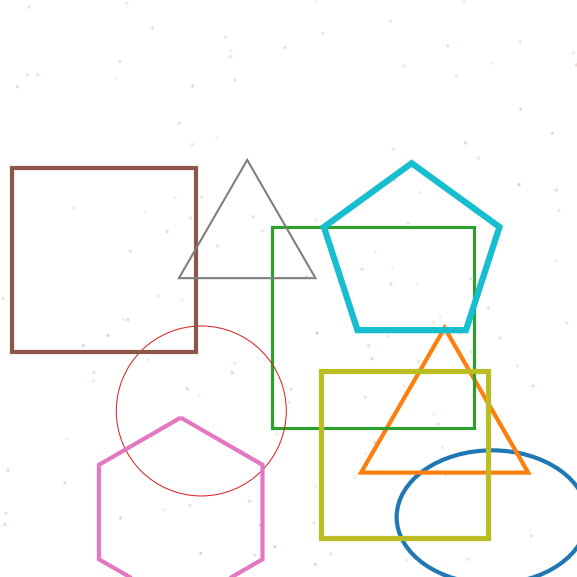[{"shape": "oval", "thickness": 2, "radius": 0.83, "center": [0.852, 0.104]}, {"shape": "triangle", "thickness": 2, "radius": 0.84, "center": [0.77, 0.264]}, {"shape": "square", "thickness": 1.5, "radius": 0.87, "center": [0.646, 0.432]}, {"shape": "circle", "thickness": 0.5, "radius": 0.74, "center": [0.349, 0.288]}, {"shape": "square", "thickness": 2, "radius": 0.8, "center": [0.18, 0.549]}, {"shape": "hexagon", "thickness": 2, "radius": 0.82, "center": [0.313, 0.112]}, {"shape": "triangle", "thickness": 1, "radius": 0.68, "center": [0.428, 0.586]}, {"shape": "square", "thickness": 2.5, "radius": 0.72, "center": [0.7, 0.212]}, {"shape": "pentagon", "thickness": 3, "radius": 0.8, "center": [0.713, 0.557]}]